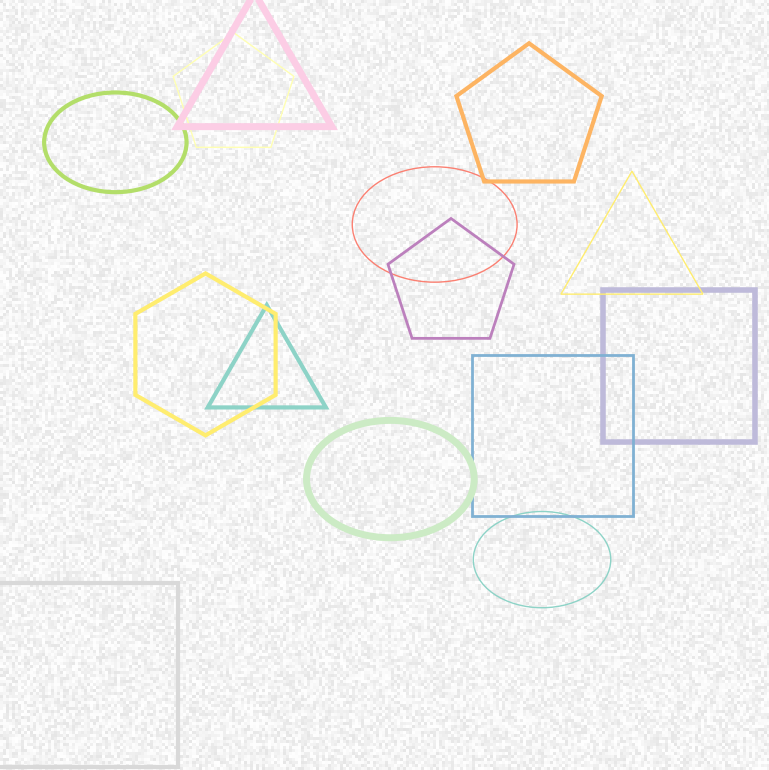[{"shape": "triangle", "thickness": 1.5, "radius": 0.44, "center": [0.346, 0.515]}, {"shape": "oval", "thickness": 0.5, "radius": 0.45, "center": [0.704, 0.273]}, {"shape": "pentagon", "thickness": 0.5, "radius": 0.41, "center": [0.303, 0.875]}, {"shape": "square", "thickness": 2, "radius": 0.49, "center": [0.882, 0.525]}, {"shape": "oval", "thickness": 0.5, "radius": 0.54, "center": [0.565, 0.708]}, {"shape": "square", "thickness": 1, "radius": 0.52, "center": [0.717, 0.435]}, {"shape": "pentagon", "thickness": 1.5, "radius": 0.5, "center": [0.687, 0.845]}, {"shape": "oval", "thickness": 1.5, "radius": 0.46, "center": [0.15, 0.815]}, {"shape": "triangle", "thickness": 2.5, "radius": 0.58, "center": [0.331, 0.893]}, {"shape": "square", "thickness": 1.5, "radius": 0.6, "center": [0.112, 0.124]}, {"shape": "pentagon", "thickness": 1, "radius": 0.43, "center": [0.586, 0.63]}, {"shape": "oval", "thickness": 2.5, "radius": 0.54, "center": [0.507, 0.378]}, {"shape": "hexagon", "thickness": 1.5, "radius": 0.53, "center": [0.267, 0.54]}, {"shape": "triangle", "thickness": 0.5, "radius": 0.53, "center": [0.821, 0.671]}]